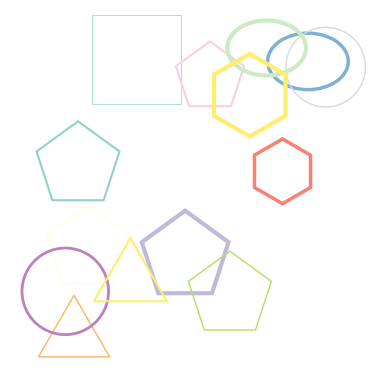[{"shape": "pentagon", "thickness": 1.5, "radius": 0.57, "center": [0.203, 0.572]}, {"shape": "square", "thickness": 0.5, "radius": 0.58, "center": [0.353, 0.845]}, {"shape": "pentagon", "thickness": 0.5, "radius": 0.56, "center": [0.229, 0.355]}, {"shape": "pentagon", "thickness": 3, "radius": 0.59, "center": [0.481, 0.334]}, {"shape": "hexagon", "thickness": 2.5, "radius": 0.42, "center": [0.734, 0.555]}, {"shape": "oval", "thickness": 2.5, "radius": 0.52, "center": [0.8, 0.841]}, {"shape": "triangle", "thickness": 1, "radius": 0.53, "center": [0.192, 0.126]}, {"shape": "pentagon", "thickness": 1, "radius": 0.57, "center": [0.597, 0.234]}, {"shape": "pentagon", "thickness": 1.5, "radius": 0.47, "center": [0.545, 0.799]}, {"shape": "circle", "thickness": 1, "radius": 0.52, "center": [0.846, 0.826]}, {"shape": "circle", "thickness": 2, "radius": 0.56, "center": [0.17, 0.243]}, {"shape": "oval", "thickness": 3, "radius": 0.51, "center": [0.693, 0.875]}, {"shape": "triangle", "thickness": 1.5, "radius": 0.55, "center": [0.339, 0.272]}, {"shape": "hexagon", "thickness": 3, "radius": 0.54, "center": [0.649, 0.753]}]